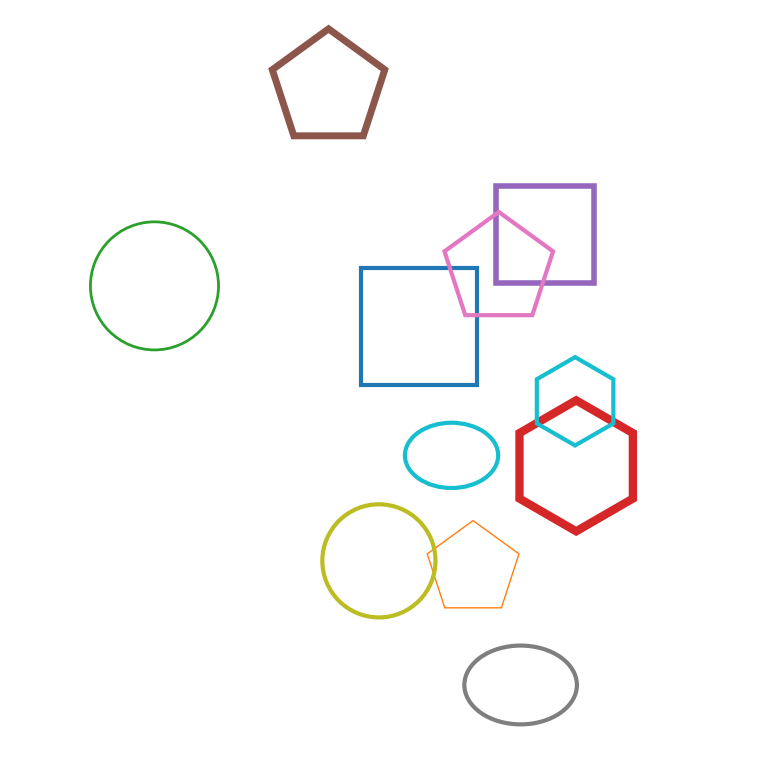[{"shape": "square", "thickness": 1.5, "radius": 0.38, "center": [0.544, 0.576]}, {"shape": "pentagon", "thickness": 0.5, "radius": 0.31, "center": [0.614, 0.261]}, {"shape": "circle", "thickness": 1, "radius": 0.42, "center": [0.201, 0.629]}, {"shape": "hexagon", "thickness": 3, "radius": 0.43, "center": [0.748, 0.395]}, {"shape": "square", "thickness": 2, "radius": 0.32, "center": [0.708, 0.695]}, {"shape": "pentagon", "thickness": 2.5, "radius": 0.38, "center": [0.427, 0.886]}, {"shape": "pentagon", "thickness": 1.5, "radius": 0.37, "center": [0.648, 0.651]}, {"shape": "oval", "thickness": 1.5, "radius": 0.37, "center": [0.676, 0.11]}, {"shape": "circle", "thickness": 1.5, "radius": 0.37, "center": [0.492, 0.272]}, {"shape": "oval", "thickness": 1.5, "radius": 0.3, "center": [0.586, 0.409]}, {"shape": "hexagon", "thickness": 1.5, "radius": 0.29, "center": [0.747, 0.479]}]